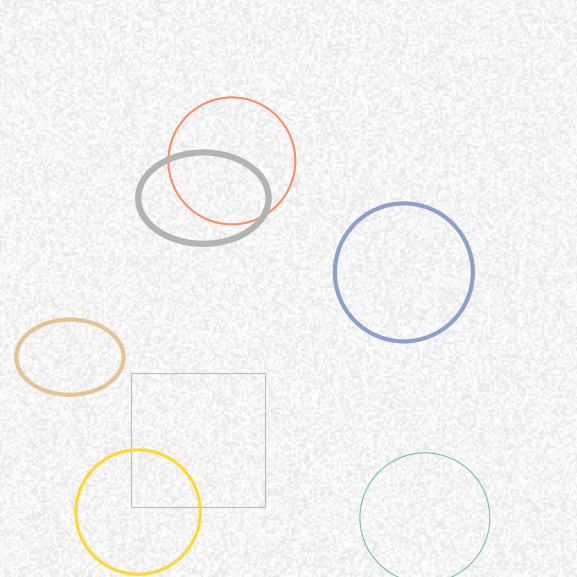[{"shape": "circle", "thickness": 0.5, "radius": 0.56, "center": [0.736, 0.102]}, {"shape": "circle", "thickness": 1, "radius": 0.55, "center": [0.401, 0.721]}, {"shape": "circle", "thickness": 2, "radius": 0.6, "center": [0.699, 0.527]}, {"shape": "square", "thickness": 0.5, "radius": 0.58, "center": [0.342, 0.237]}, {"shape": "circle", "thickness": 1.5, "radius": 0.54, "center": [0.239, 0.112]}, {"shape": "oval", "thickness": 2, "radius": 0.47, "center": [0.121, 0.381]}, {"shape": "oval", "thickness": 3, "radius": 0.56, "center": [0.352, 0.656]}]